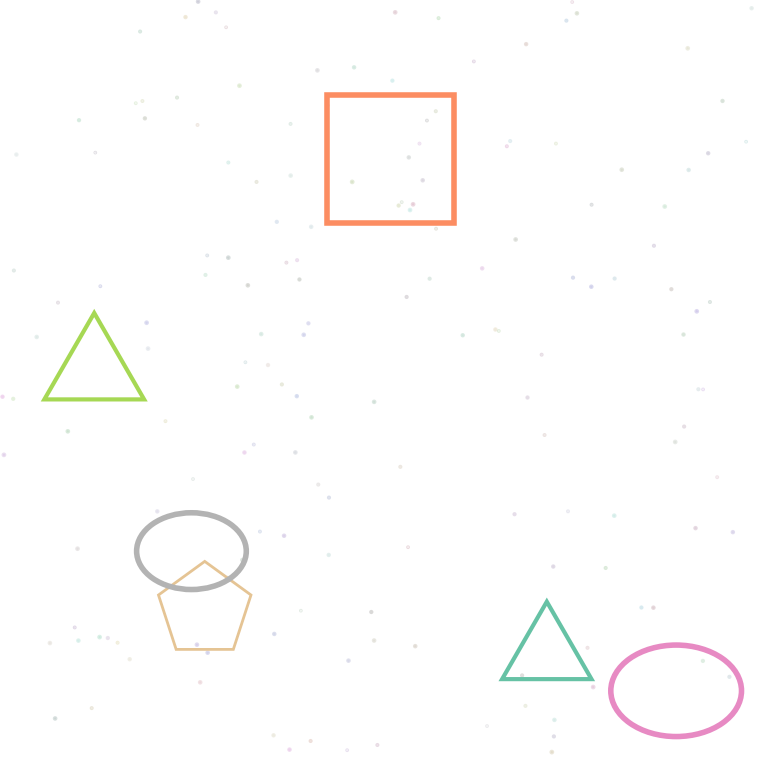[{"shape": "triangle", "thickness": 1.5, "radius": 0.34, "center": [0.71, 0.152]}, {"shape": "square", "thickness": 2, "radius": 0.41, "center": [0.507, 0.793]}, {"shape": "oval", "thickness": 2, "radius": 0.42, "center": [0.878, 0.103]}, {"shape": "triangle", "thickness": 1.5, "radius": 0.37, "center": [0.122, 0.519]}, {"shape": "pentagon", "thickness": 1, "radius": 0.32, "center": [0.266, 0.208]}, {"shape": "oval", "thickness": 2, "radius": 0.36, "center": [0.249, 0.284]}]